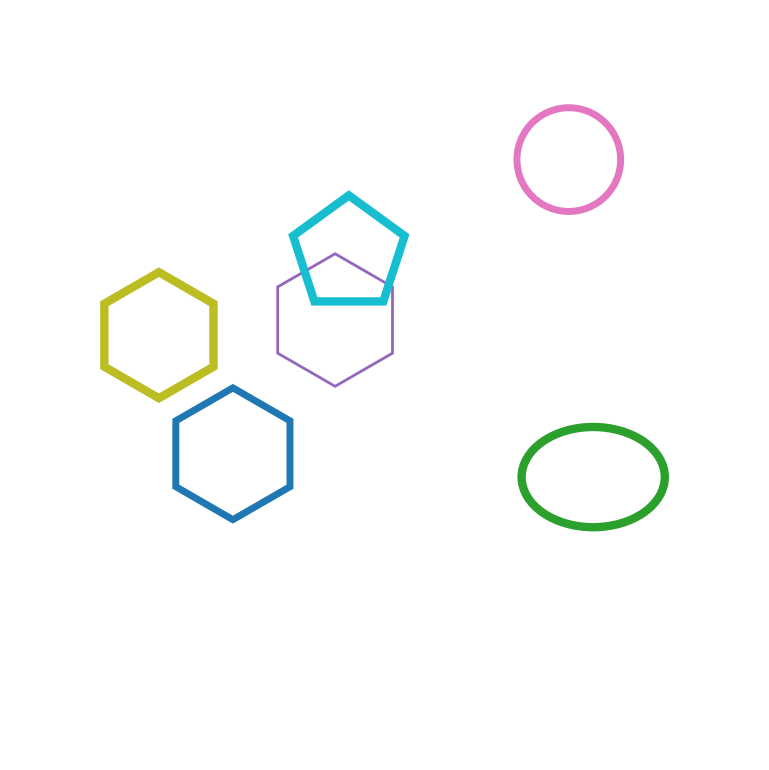[{"shape": "hexagon", "thickness": 2.5, "radius": 0.43, "center": [0.302, 0.411]}, {"shape": "oval", "thickness": 3, "radius": 0.46, "center": [0.77, 0.38]}, {"shape": "hexagon", "thickness": 1, "radius": 0.43, "center": [0.435, 0.584]}, {"shape": "circle", "thickness": 2.5, "radius": 0.34, "center": [0.739, 0.793]}, {"shape": "hexagon", "thickness": 3, "radius": 0.41, "center": [0.206, 0.565]}, {"shape": "pentagon", "thickness": 3, "radius": 0.38, "center": [0.453, 0.67]}]